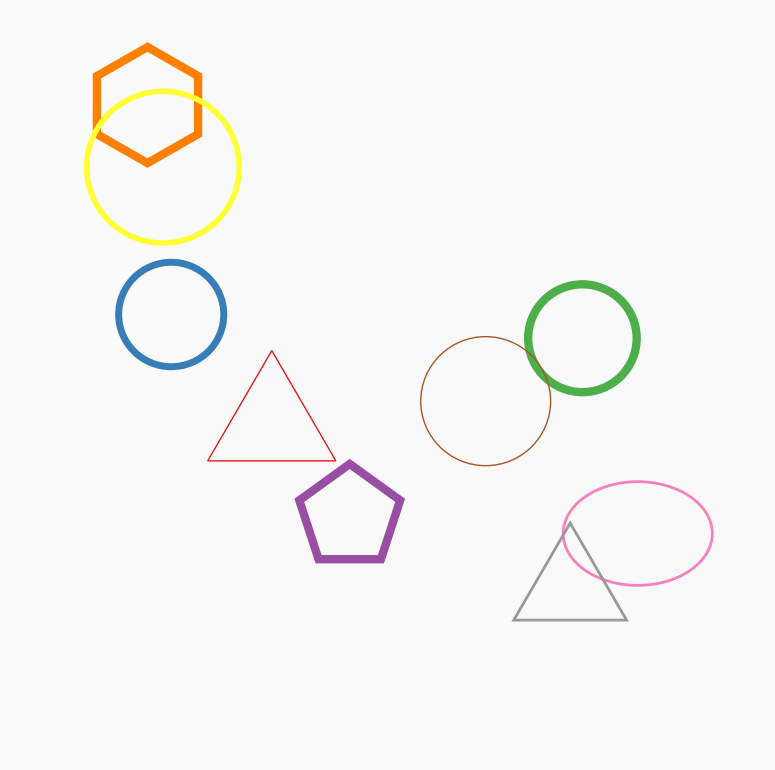[{"shape": "triangle", "thickness": 0.5, "radius": 0.48, "center": [0.351, 0.449]}, {"shape": "circle", "thickness": 2.5, "radius": 0.34, "center": [0.221, 0.592]}, {"shape": "circle", "thickness": 3, "radius": 0.35, "center": [0.752, 0.561]}, {"shape": "pentagon", "thickness": 3, "radius": 0.34, "center": [0.451, 0.329]}, {"shape": "hexagon", "thickness": 3, "radius": 0.38, "center": [0.19, 0.864]}, {"shape": "circle", "thickness": 2, "radius": 0.49, "center": [0.21, 0.783]}, {"shape": "circle", "thickness": 0.5, "radius": 0.42, "center": [0.627, 0.479]}, {"shape": "oval", "thickness": 1, "radius": 0.48, "center": [0.823, 0.307]}, {"shape": "triangle", "thickness": 1, "radius": 0.42, "center": [0.736, 0.237]}]